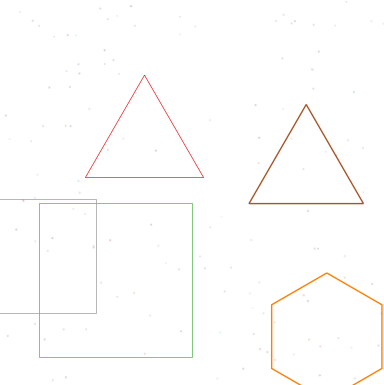[{"shape": "triangle", "thickness": 0.5, "radius": 0.89, "center": [0.375, 0.627]}, {"shape": "square", "thickness": 0.5, "radius": 1.0, "center": [0.3, 0.272]}, {"shape": "hexagon", "thickness": 1, "radius": 0.83, "center": [0.849, 0.126]}, {"shape": "triangle", "thickness": 1, "radius": 0.86, "center": [0.795, 0.557]}, {"shape": "square", "thickness": 0.5, "radius": 0.74, "center": [0.101, 0.335]}]